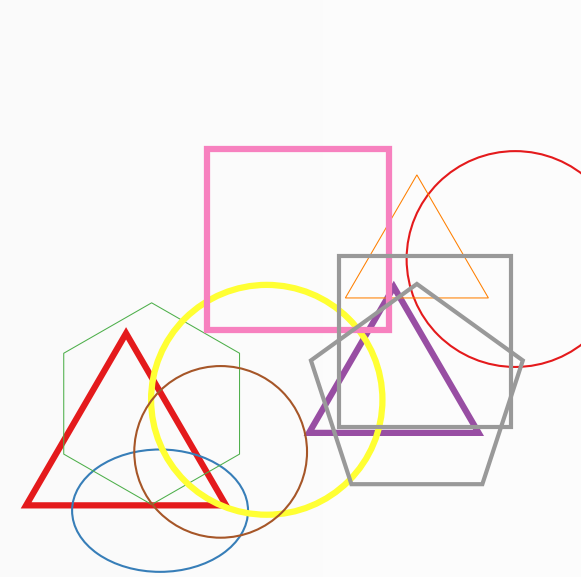[{"shape": "triangle", "thickness": 3, "radius": 0.99, "center": [0.217, 0.223]}, {"shape": "circle", "thickness": 1, "radius": 0.93, "center": [0.886, 0.551]}, {"shape": "oval", "thickness": 1, "radius": 0.76, "center": [0.275, 0.115]}, {"shape": "hexagon", "thickness": 0.5, "radius": 0.87, "center": [0.261, 0.3]}, {"shape": "triangle", "thickness": 3, "radius": 0.84, "center": [0.678, 0.334]}, {"shape": "triangle", "thickness": 0.5, "radius": 0.71, "center": [0.717, 0.554]}, {"shape": "circle", "thickness": 3, "radius": 0.99, "center": [0.459, 0.307]}, {"shape": "circle", "thickness": 1, "radius": 0.74, "center": [0.38, 0.217]}, {"shape": "square", "thickness": 3, "radius": 0.78, "center": [0.512, 0.584]}, {"shape": "square", "thickness": 2, "radius": 0.74, "center": [0.731, 0.407]}, {"shape": "pentagon", "thickness": 2, "radius": 0.96, "center": [0.717, 0.316]}]